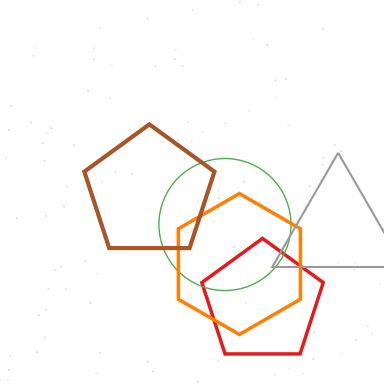[{"shape": "pentagon", "thickness": 2.5, "radius": 0.83, "center": [0.682, 0.215]}, {"shape": "circle", "thickness": 1, "radius": 0.86, "center": [0.584, 0.417]}, {"shape": "hexagon", "thickness": 2.5, "radius": 0.92, "center": [0.622, 0.314]}, {"shape": "pentagon", "thickness": 3, "radius": 0.89, "center": [0.388, 0.499]}, {"shape": "triangle", "thickness": 1.5, "radius": 0.99, "center": [0.878, 0.405]}]